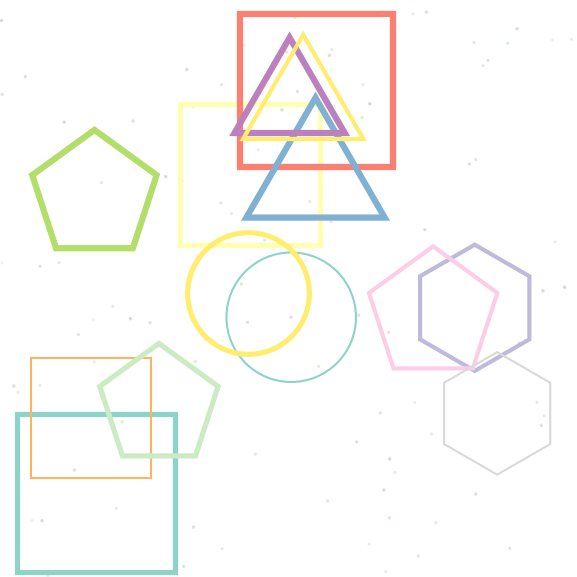[{"shape": "circle", "thickness": 1, "radius": 0.56, "center": [0.504, 0.45]}, {"shape": "square", "thickness": 2.5, "radius": 0.68, "center": [0.166, 0.145]}, {"shape": "square", "thickness": 2.5, "radius": 0.61, "center": [0.433, 0.697]}, {"shape": "hexagon", "thickness": 2, "radius": 0.55, "center": [0.822, 0.466]}, {"shape": "square", "thickness": 3, "radius": 0.66, "center": [0.548, 0.842]}, {"shape": "triangle", "thickness": 3, "radius": 0.69, "center": [0.546, 0.692]}, {"shape": "square", "thickness": 1, "radius": 0.52, "center": [0.157, 0.275]}, {"shape": "pentagon", "thickness": 3, "radius": 0.57, "center": [0.164, 0.661]}, {"shape": "pentagon", "thickness": 2, "radius": 0.58, "center": [0.75, 0.456]}, {"shape": "hexagon", "thickness": 1, "radius": 0.53, "center": [0.861, 0.283]}, {"shape": "triangle", "thickness": 3, "radius": 0.55, "center": [0.501, 0.824]}, {"shape": "pentagon", "thickness": 2.5, "radius": 0.54, "center": [0.275, 0.297]}, {"shape": "circle", "thickness": 2.5, "radius": 0.53, "center": [0.43, 0.491]}, {"shape": "triangle", "thickness": 2, "radius": 0.6, "center": [0.525, 0.819]}]